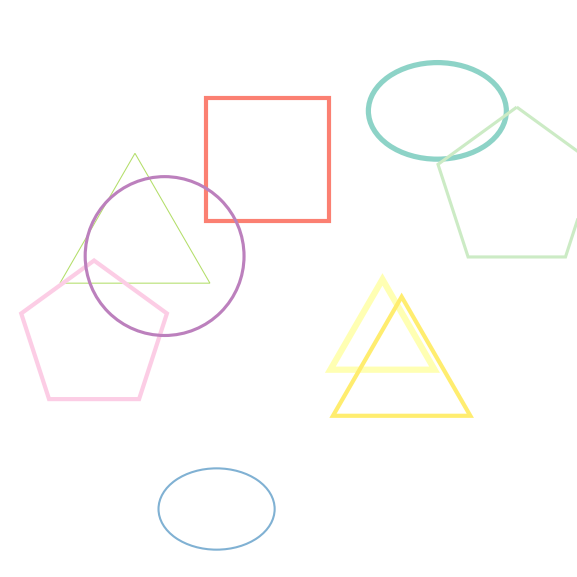[{"shape": "oval", "thickness": 2.5, "radius": 0.6, "center": [0.757, 0.807]}, {"shape": "triangle", "thickness": 3, "radius": 0.52, "center": [0.662, 0.411]}, {"shape": "square", "thickness": 2, "radius": 0.53, "center": [0.463, 0.723]}, {"shape": "oval", "thickness": 1, "radius": 0.5, "center": [0.375, 0.118]}, {"shape": "triangle", "thickness": 0.5, "radius": 0.75, "center": [0.234, 0.584]}, {"shape": "pentagon", "thickness": 2, "radius": 0.66, "center": [0.163, 0.415]}, {"shape": "circle", "thickness": 1.5, "radius": 0.69, "center": [0.285, 0.556]}, {"shape": "pentagon", "thickness": 1.5, "radius": 0.72, "center": [0.895, 0.67]}, {"shape": "triangle", "thickness": 2, "radius": 0.69, "center": [0.695, 0.348]}]